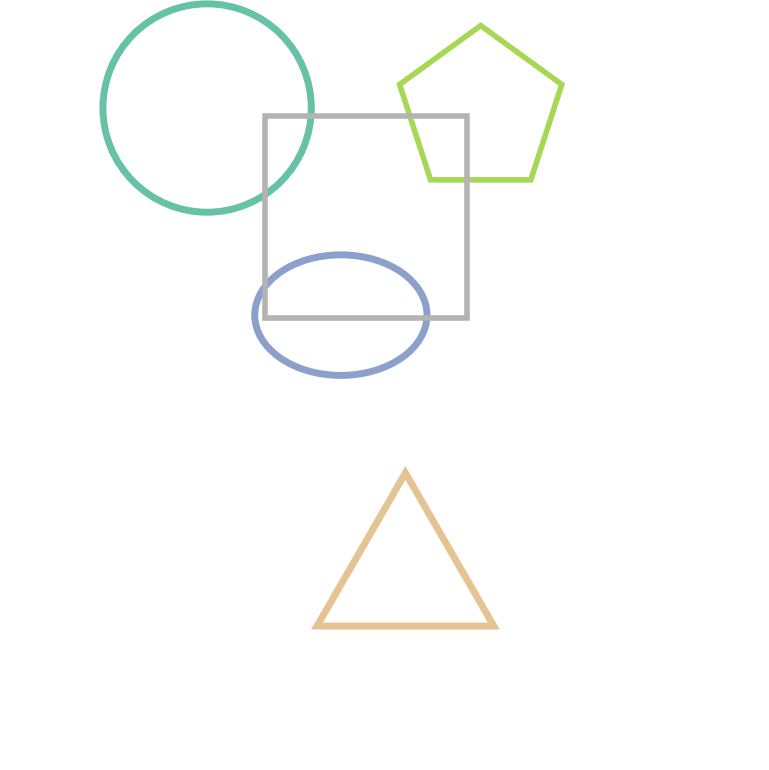[{"shape": "circle", "thickness": 2.5, "radius": 0.68, "center": [0.269, 0.86]}, {"shape": "oval", "thickness": 2.5, "radius": 0.56, "center": [0.443, 0.591]}, {"shape": "pentagon", "thickness": 2, "radius": 0.55, "center": [0.624, 0.856]}, {"shape": "triangle", "thickness": 2.5, "radius": 0.66, "center": [0.527, 0.253]}, {"shape": "square", "thickness": 2, "radius": 0.66, "center": [0.475, 0.718]}]